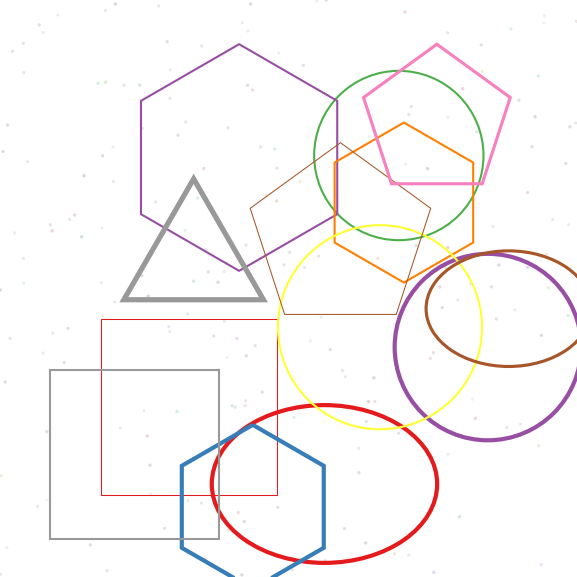[{"shape": "square", "thickness": 0.5, "radius": 0.76, "center": [0.328, 0.295]}, {"shape": "oval", "thickness": 2, "radius": 0.98, "center": [0.562, 0.161]}, {"shape": "hexagon", "thickness": 2, "radius": 0.71, "center": [0.438, 0.122]}, {"shape": "circle", "thickness": 1, "radius": 0.73, "center": [0.691, 0.73]}, {"shape": "circle", "thickness": 2, "radius": 0.81, "center": [0.845, 0.398]}, {"shape": "hexagon", "thickness": 1, "radius": 0.98, "center": [0.414, 0.726]}, {"shape": "hexagon", "thickness": 1, "radius": 0.69, "center": [0.699, 0.648]}, {"shape": "circle", "thickness": 1, "radius": 0.88, "center": [0.658, 0.432]}, {"shape": "pentagon", "thickness": 0.5, "radius": 0.82, "center": [0.59, 0.588]}, {"shape": "oval", "thickness": 1.5, "radius": 0.72, "center": [0.881, 0.465]}, {"shape": "pentagon", "thickness": 1.5, "radius": 0.67, "center": [0.756, 0.789]}, {"shape": "square", "thickness": 1, "radius": 0.73, "center": [0.233, 0.213]}, {"shape": "triangle", "thickness": 2.5, "radius": 0.7, "center": [0.335, 0.55]}]